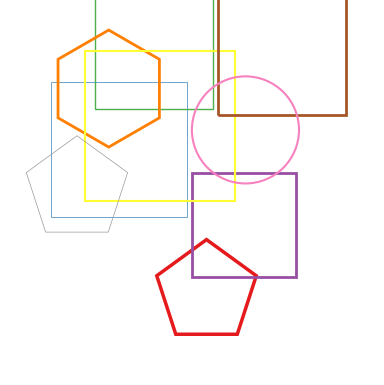[{"shape": "pentagon", "thickness": 2.5, "radius": 0.68, "center": [0.536, 0.242]}, {"shape": "square", "thickness": 0.5, "radius": 0.88, "center": [0.31, 0.612]}, {"shape": "square", "thickness": 1, "radius": 0.77, "center": [0.4, 0.871]}, {"shape": "square", "thickness": 2, "radius": 0.67, "center": [0.633, 0.416]}, {"shape": "hexagon", "thickness": 2, "radius": 0.76, "center": [0.282, 0.77]}, {"shape": "square", "thickness": 1.5, "radius": 0.98, "center": [0.415, 0.673]}, {"shape": "square", "thickness": 2, "radius": 0.83, "center": [0.732, 0.868]}, {"shape": "circle", "thickness": 1.5, "radius": 0.7, "center": [0.638, 0.663]}, {"shape": "pentagon", "thickness": 0.5, "radius": 0.69, "center": [0.2, 0.509]}]